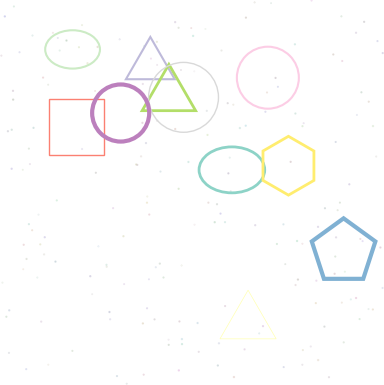[{"shape": "oval", "thickness": 2, "radius": 0.43, "center": [0.602, 0.559]}, {"shape": "triangle", "thickness": 0.5, "radius": 0.42, "center": [0.644, 0.162]}, {"shape": "triangle", "thickness": 1.5, "radius": 0.37, "center": [0.39, 0.831]}, {"shape": "square", "thickness": 1, "radius": 0.36, "center": [0.198, 0.67]}, {"shape": "pentagon", "thickness": 3, "radius": 0.43, "center": [0.892, 0.346]}, {"shape": "triangle", "thickness": 2, "radius": 0.4, "center": [0.439, 0.753]}, {"shape": "circle", "thickness": 1.5, "radius": 0.4, "center": [0.696, 0.798]}, {"shape": "circle", "thickness": 1, "radius": 0.45, "center": [0.477, 0.747]}, {"shape": "circle", "thickness": 3, "radius": 0.37, "center": [0.313, 0.706]}, {"shape": "oval", "thickness": 1.5, "radius": 0.36, "center": [0.189, 0.872]}, {"shape": "hexagon", "thickness": 2, "radius": 0.38, "center": [0.749, 0.57]}]